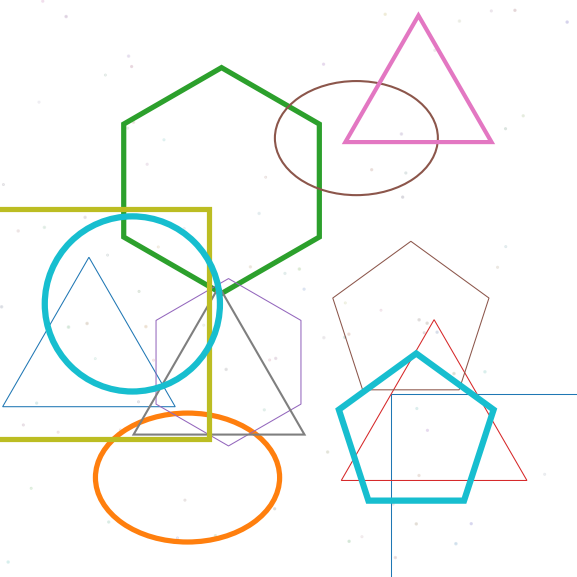[{"shape": "square", "thickness": 0.5, "radius": 0.83, "center": [0.843, 0.151]}, {"shape": "triangle", "thickness": 0.5, "radius": 0.86, "center": [0.154, 0.381]}, {"shape": "oval", "thickness": 2.5, "radius": 0.8, "center": [0.325, 0.172]}, {"shape": "hexagon", "thickness": 2.5, "radius": 0.98, "center": [0.384, 0.686]}, {"shape": "triangle", "thickness": 0.5, "radius": 0.93, "center": [0.752, 0.26]}, {"shape": "hexagon", "thickness": 0.5, "radius": 0.72, "center": [0.396, 0.372]}, {"shape": "oval", "thickness": 1, "radius": 0.71, "center": [0.617, 0.76]}, {"shape": "pentagon", "thickness": 0.5, "radius": 0.71, "center": [0.711, 0.439]}, {"shape": "triangle", "thickness": 2, "radius": 0.73, "center": [0.725, 0.826]}, {"shape": "triangle", "thickness": 1, "radius": 0.85, "center": [0.379, 0.332]}, {"shape": "square", "thickness": 2.5, "radius": 0.99, "center": [0.164, 0.438]}, {"shape": "circle", "thickness": 3, "radius": 0.76, "center": [0.229, 0.473]}, {"shape": "pentagon", "thickness": 3, "radius": 0.7, "center": [0.721, 0.246]}]